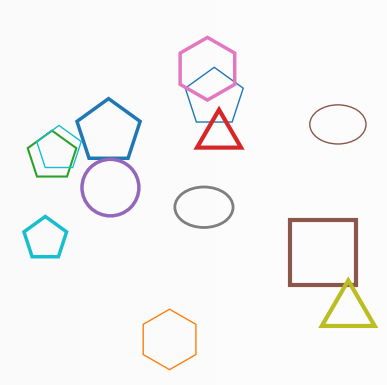[{"shape": "pentagon", "thickness": 1, "radius": 0.39, "center": [0.553, 0.747]}, {"shape": "pentagon", "thickness": 2.5, "radius": 0.43, "center": [0.28, 0.658]}, {"shape": "hexagon", "thickness": 1, "radius": 0.39, "center": [0.438, 0.118]}, {"shape": "pentagon", "thickness": 1.5, "radius": 0.33, "center": [0.134, 0.595]}, {"shape": "triangle", "thickness": 3, "radius": 0.33, "center": [0.565, 0.649]}, {"shape": "circle", "thickness": 2.5, "radius": 0.37, "center": [0.285, 0.513]}, {"shape": "oval", "thickness": 1, "radius": 0.36, "center": [0.872, 0.677]}, {"shape": "square", "thickness": 3, "radius": 0.42, "center": [0.834, 0.345]}, {"shape": "hexagon", "thickness": 2.5, "radius": 0.41, "center": [0.535, 0.821]}, {"shape": "oval", "thickness": 2, "radius": 0.38, "center": [0.526, 0.462]}, {"shape": "triangle", "thickness": 3, "radius": 0.39, "center": [0.899, 0.193]}, {"shape": "pentagon", "thickness": 1, "radius": 0.3, "center": [0.152, 0.614]}, {"shape": "pentagon", "thickness": 2.5, "radius": 0.29, "center": [0.117, 0.38]}]